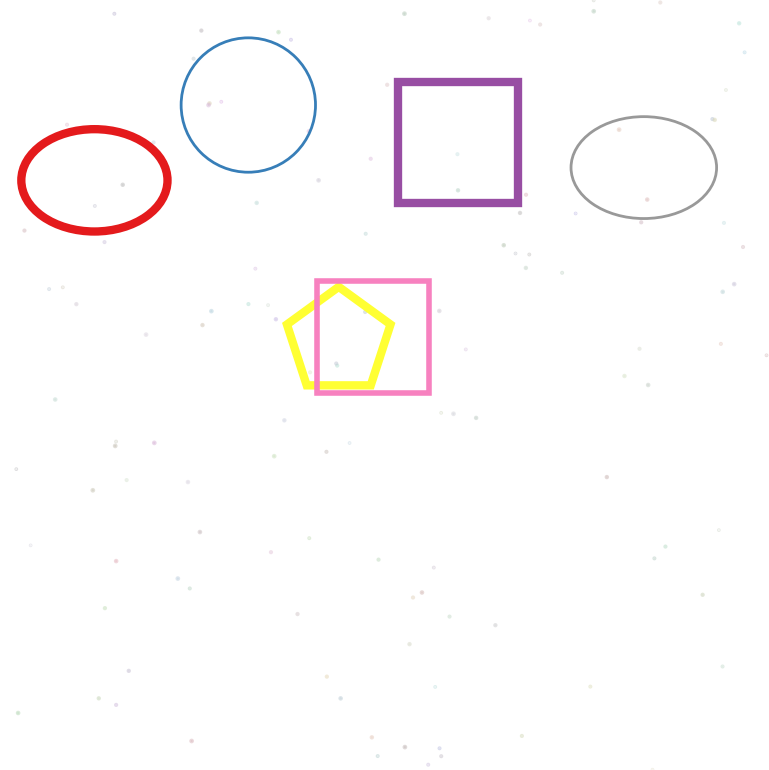[{"shape": "oval", "thickness": 3, "radius": 0.47, "center": [0.123, 0.766]}, {"shape": "circle", "thickness": 1, "radius": 0.44, "center": [0.322, 0.864]}, {"shape": "square", "thickness": 3, "radius": 0.39, "center": [0.595, 0.815]}, {"shape": "pentagon", "thickness": 3, "radius": 0.35, "center": [0.44, 0.557]}, {"shape": "square", "thickness": 2, "radius": 0.36, "center": [0.484, 0.563]}, {"shape": "oval", "thickness": 1, "radius": 0.47, "center": [0.836, 0.782]}]